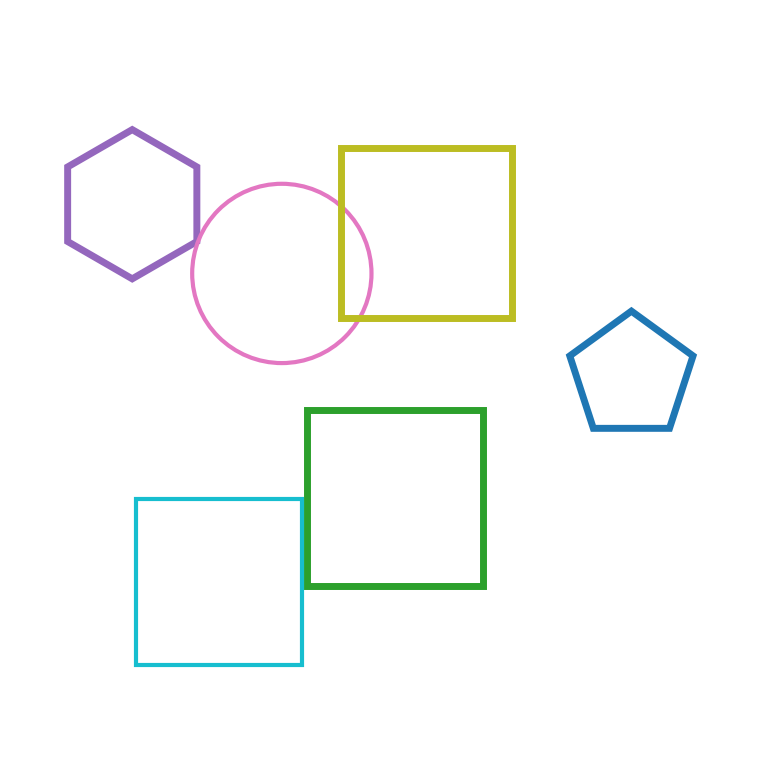[{"shape": "pentagon", "thickness": 2.5, "radius": 0.42, "center": [0.82, 0.512]}, {"shape": "square", "thickness": 2.5, "radius": 0.57, "center": [0.513, 0.353]}, {"shape": "hexagon", "thickness": 2.5, "radius": 0.48, "center": [0.172, 0.735]}, {"shape": "circle", "thickness": 1.5, "radius": 0.58, "center": [0.366, 0.645]}, {"shape": "square", "thickness": 2.5, "radius": 0.55, "center": [0.554, 0.697]}, {"shape": "square", "thickness": 1.5, "radius": 0.54, "center": [0.285, 0.244]}]